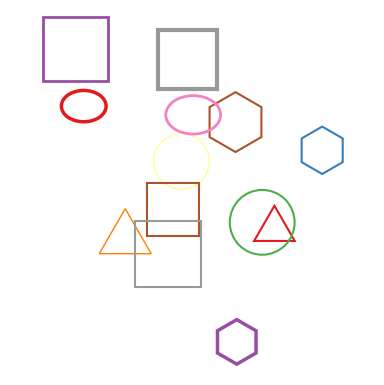[{"shape": "oval", "thickness": 2.5, "radius": 0.29, "center": [0.217, 0.724]}, {"shape": "triangle", "thickness": 1.5, "radius": 0.3, "center": [0.713, 0.405]}, {"shape": "hexagon", "thickness": 1.5, "radius": 0.31, "center": [0.837, 0.61]}, {"shape": "circle", "thickness": 1.5, "radius": 0.42, "center": [0.681, 0.423]}, {"shape": "hexagon", "thickness": 2.5, "radius": 0.29, "center": [0.615, 0.112]}, {"shape": "square", "thickness": 2, "radius": 0.42, "center": [0.196, 0.872]}, {"shape": "triangle", "thickness": 1, "radius": 0.39, "center": [0.325, 0.38]}, {"shape": "circle", "thickness": 0.5, "radius": 0.36, "center": [0.471, 0.581]}, {"shape": "square", "thickness": 1.5, "radius": 0.34, "center": [0.449, 0.455]}, {"shape": "hexagon", "thickness": 1.5, "radius": 0.39, "center": [0.612, 0.683]}, {"shape": "oval", "thickness": 2, "radius": 0.36, "center": [0.502, 0.702]}, {"shape": "square", "thickness": 1.5, "radius": 0.42, "center": [0.436, 0.34]}, {"shape": "square", "thickness": 3, "radius": 0.38, "center": [0.487, 0.845]}]